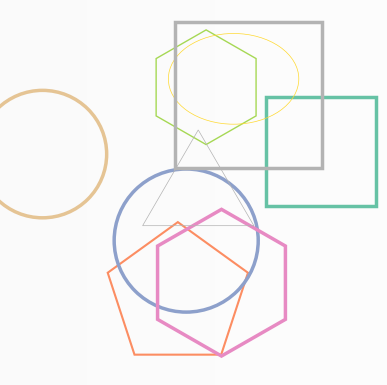[{"shape": "square", "thickness": 2.5, "radius": 0.71, "center": [0.828, 0.607]}, {"shape": "pentagon", "thickness": 1.5, "radius": 0.95, "center": [0.459, 0.233]}, {"shape": "circle", "thickness": 2.5, "radius": 0.93, "center": [0.48, 0.375]}, {"shape": "hexagon", "thickness": 2.5, "radius": 0.95, "center": [0.572, 0.266]}, {"shape": "hexagon", "thickness": 1, "radius": 0.74, "center": [0.532, 0.773]}, {"shape": "oval", "thickness": 0.5, "radius": 0.84, "center": [0.603, 0.795]}, {"shape": "circle", "thickness": 2.5, "radius": 0.83, "center": [0.11, 0.6]}, {"shape": "triangle", "thickness": 0.5, "radius": 0.83, "center": [0.512, 0.497]}, {"shape": "square", "thickness": 2.5, "radius": 0.95, "center": [0.64, 0.753]}]